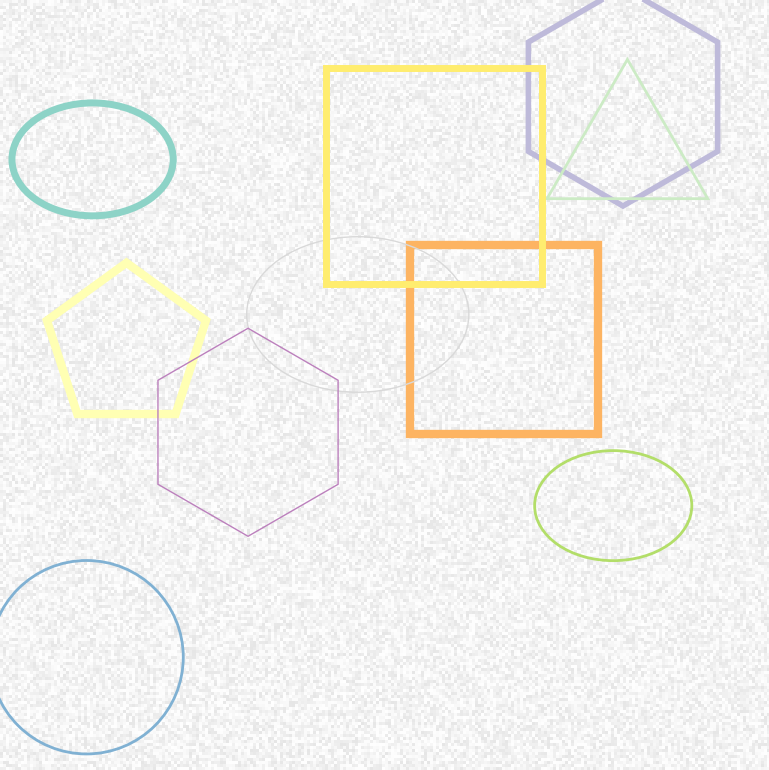[{"shape": "oval", "thickness": 2.5, "radius": 0.52, "center": [0.12, 0.793]}, {"shape": "pentagon", "thickness": 3, "radius": 0.54, "center": [0.164, 0.55]}, {"shape": "hexagon", "thickness": 2, "radius": 0.71, "center": [0.809, 0.874]}, {"shape": "circle", "thickness": 1, "radius": 0.63, "center": [0.112, 0.146]}, {"shape": "square", "thickness": 3, "radius": 0.61, "center": [0.654, 0.559]}, {"shape": "oval", "thickness": 1, "radius": 0.51, "center": [0.796, 0.343]}, {"shape": "oval", "thickness": 0.5, "radius": 0.72, "center": [0.465, 0.592]}, {"shape": "hexagon", "thickness": 0.5, "radius": 0.68, "center": [0.322, 0.439]}, {"shape": "triangle", "thickness": 1, "radius": 0.6, "center": [0.815, 0.802]}, {"shape": "square", "thickness": 2.5, "radius": 0.7, "center": [0.564, 0.771]}]